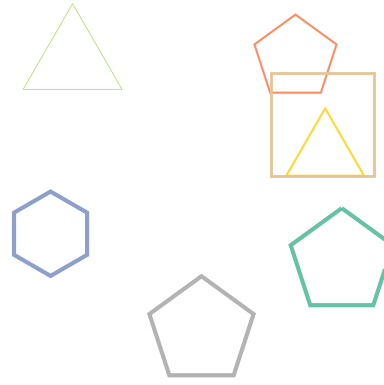[{"shape": "pentagon", "thickness": 3, "radius": 0.7, "center": [0.888, 0.32]}, {"shape": "pentagon", "thickness": 1.5, "radius": 0.56, "center": [0.768, 0.85]}, {"shape": "hexagon", "thickness": 3, "radius": 0.55, "center": [0.131, 0.393]}, {"shape": "triangle", "thickness": 0.5, "radius": 0.74, "center": [0.189, 0.842]}, {"shape": "triangle", "thickness": 1.5, "radius": 0.58, "center": [0.845, 0.602]}, {"shape": "square", "thickness": 2, "radius": 0.67, "center": [0.839, 0.677]}, {"shape": "pentagon", "thickness": 3, "radius": 0.71, "center": [0.523, 0.14]}]